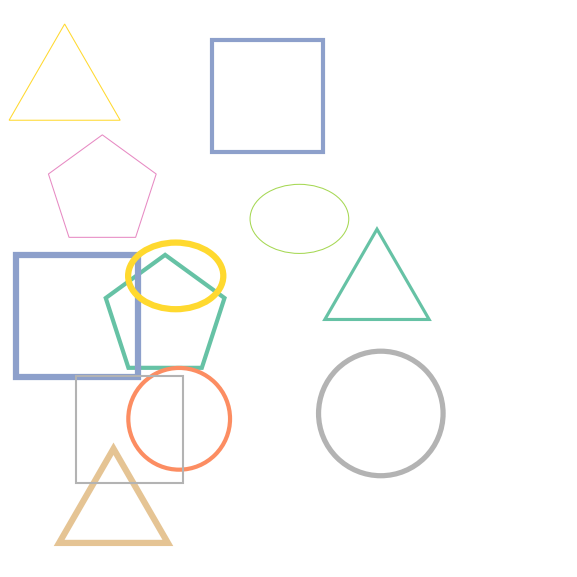[{"shape": "pentagon", "thickness": 2, "radius": 0.54, "center": [0.286, 0.45]}, {"shape": "triangle", "thickness": 1.5, "radius": 0.52, "center": [0.653, 0.498]}, {"shape": "circle", "thickness": 2, "radius": 0.44, "center": [0.31, 0.274]}, {"shape": "square", "thickness": 3, "radius": 0.53, "center": [0.133, 0.452]}, {"shape": "square", "thickness": 2, "radius": 0.48, "center": [0.463, 0.833]}, {"shape": "pentagon", "thickness": 0.5, "radius": 0.49, "center": [0.177, 0.668]}, {"shape": "oval", "thickness": 0.5, "radius": 0.43, "center": [0.518, 0.62]}, {"shape": "triangle", "thickness": 0.5, "radius": 0.56, "center": [0.112, 0.846]}, {"shape": "oval", "thickness": 3, "radius": 0.41, "center": [0.304, 0.521]}, {"shape": "triangle", "thickness": 3, "radius": 0.54, "center": [0.197, 0.113]}, {"shape": "square", "thickness": 1, "radius": 0.46, "center": [0.225, 0.255]}, {"shape": "circle", "thickness": 2.5, "radius": 0.54, "center": [0.659, 0.283]}]